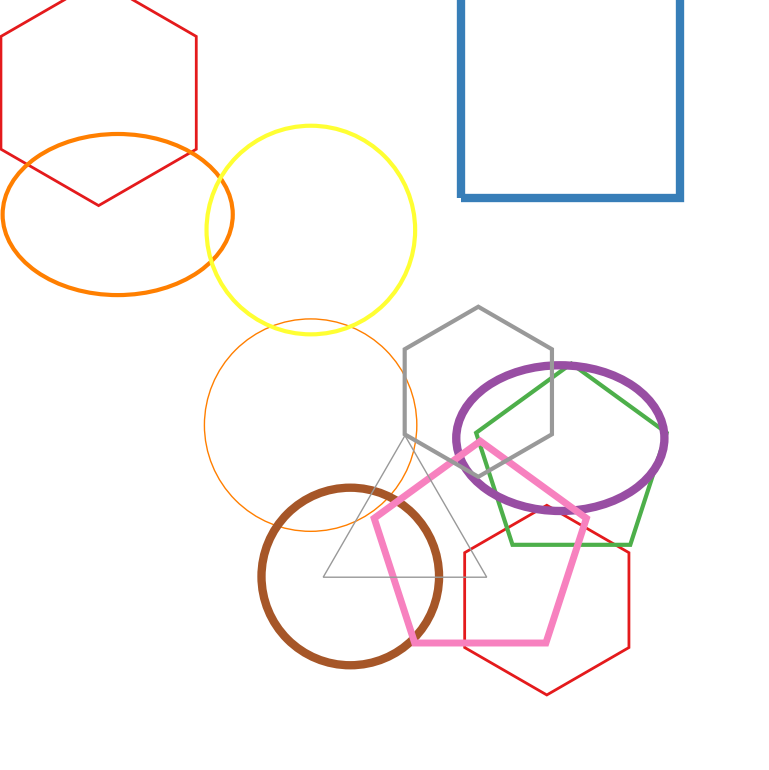[{"shape": "hexagon", "thickness": 1, "radius": 0.73, "center": [0.128, 0.879]}, {"shape": "hexagon", "thickness": 1, "radius": 0.62, "center": [0.71, 0.221]}, {"shape": "square", "thickness": 3, "radius": 0.71, "center": [0.741, 0.885]}, {"shape": "pentagon", "thickness": 1.5, "radius": 0.65, "center": [0.742, 0.398]}, {"shape": "oval", "thickness": 3, "radius": 0.68, "center": [0.728, 0.431]}, {"shape": "circle", "thickness": 0.5, "radius": 0.69, "center": [0.403, 0.448]}, {"shape": "oval", "thickness": 1.5, "radius": 0.75, "center": [0.153, 0.721]}, {"shape": "circle", "thickness": 1.5, "radius": 0.68, "center": [0.404, 0.701]}, {"shape": "circle", "thickness": 3, "radius": 0.58, "center": [0.455, 0.251]}, {"shape": "pentagon", "thickness": 2.5, "radius": 0.72, "center": [0.624, 0.282]}, {"shape": "hexagon", "thickness": 1.5, "radius": 0.55, "center": [0.621, 0.491]}, {"shape": "triangle", "thickness": 0.5, "radius": 0.61, "center": [0.526, 0.312]}]